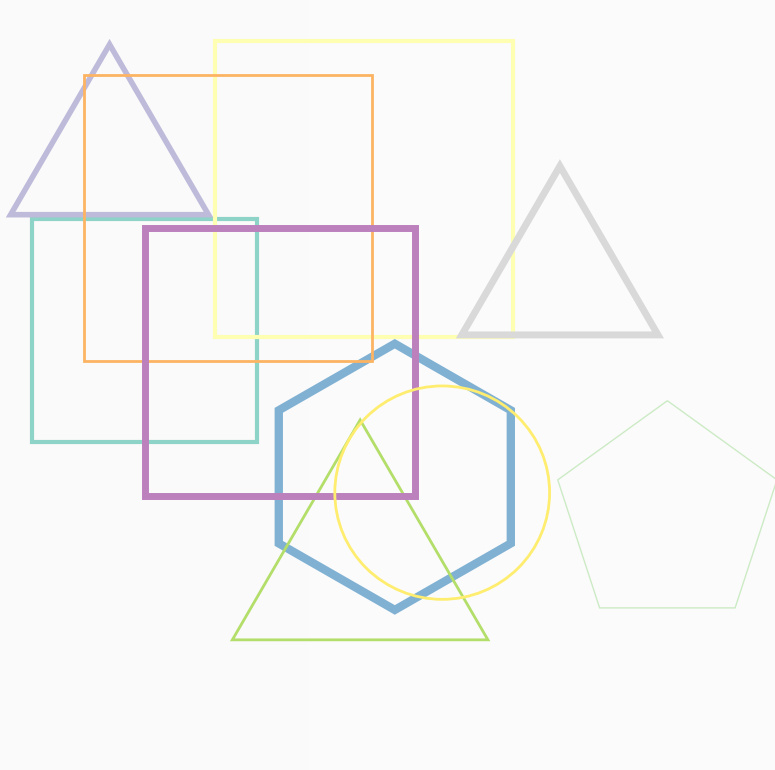[{"shape": "square", "thickness": 1.5, "radius": 0.73, "center": [0.187, 0.571]}, {"shape": "square", "thickness": 1.5, "radius": 0.96, "center": [0.469, 0.754]}, {"shape": "triangle", "thickness": 2, "radius": 0.74, "center": [0.141, 0.795]}, {"shape": "hexagon", "thickness": 3, "radius": 0.86, "center": [0.509, 0.381]}, {"shape": "square", "thickness": 1, "radius": 0.93, "center": [0.294, 0.717]}, {"shape": "triangle", "thickness": 1, "radius": 0.95, "center": [0.465, 0.264]}, {"shape": "triangle", "thickness": 2.5, "radius": 0.73, "center": [0.722, 0.638]}, {"shape": "square", "thickness": 2.5, "radius": 0.87, "center": [0.362, 0.53]}, {"shape": "pentagon", "thickness": 0.5, "radius": 0.74, "center": [0.861, 0.331]}, {"shape": "circle", "thickness": 1, "radius": 0.69, "center": [0.571, 0.36]}]